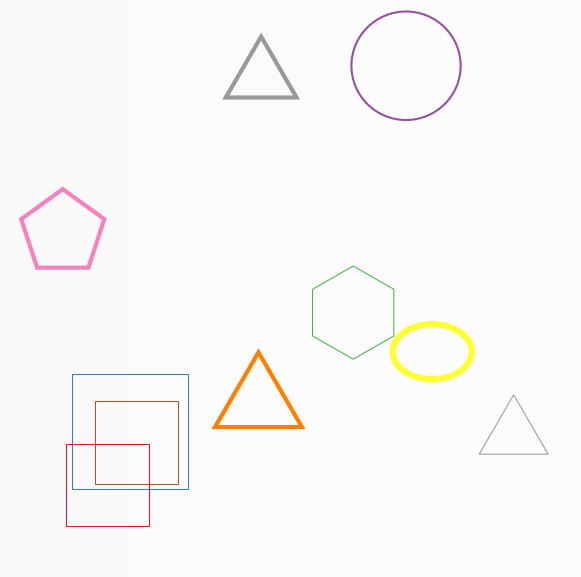[{"shape": "square", "thickness": 0.5, "radius": 0.36, "center": [0.185, 0.159]}, {"shape": "square", "thickness": 0.5, "radius": 0.5, "center": [0.224, 0.252]}, {"shape": "hexagon", "thickness": 0.5, "radius": 0.4, "center": [0.608, 0.458]}, {"shape": "circle", "thickness": 1, "radius": 0.47, "center": [0.699, 0.885]}, {"shape": "triangle", "thickness": 2, "radius": 0.43, "center": [0.445, 0.303]}, {"shape": "oval", "thickness": 3, "radius": 0.34, "center": [0.743, 0.39]}, {"shape": "square", "thickness": 0.5, "radius": 0.36, "center": [0.234, 0.233]}, {"shape": "pentagon", "thickness": 2, "radius": 0.38, "center": [0.108, 0.596]}, {"shape": "triangle", "thickness": 0.5, "radius": 0.34, "center": [0.884, 0.247]}, {"shape": "triangle", "thickness": 2, "radius": 0.35, "center": [0.449, 0.865]}]